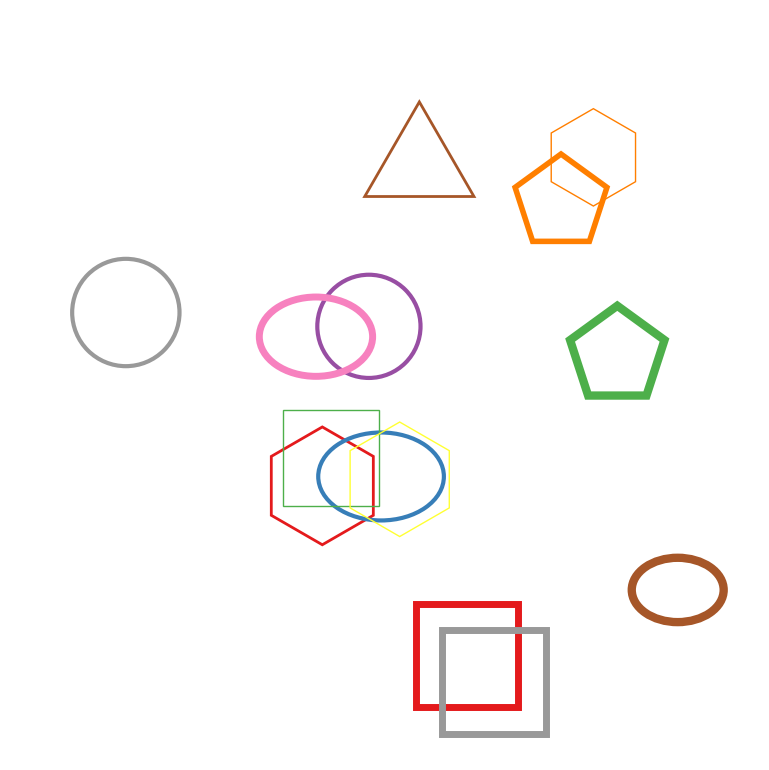[{"shape": "square", "thickness": 2.5, "radius": 0.33, "center": [0.606, 0.149]}, {"shape": "hexagon", "thickness": 1, "radius": 0.38, "center": [0.419, 0.369]}, {"shape": "oval", "thickness": 1.5, "radius": 0.41, "center": [0.495, 0.381]}, {"shape": "square", "thickness": 0.5, "radius": 0.31, "center": [0.43, 0.405]}, {"shape": "pentagon", "thickness": 3, "radius": 0.32, "center": [0.802, 0.538]}, {"shape": "circle", "thickness": 1.5, "radius": 0.34, "center": [0.479, 0.576]}, {"shape": "hexagon", "thickness": 0.5, "radius": 0.32, "center": [0.771, 0.796]}, {"shape": "pentagon", "thickness": 2, "radius": 0.31, "center": [0.729, 0.737]}, {"shape": "hexagon", "thickness": 0.5, "radius": 0.37, "center": [0.519, 0.378]}, {"shape": "oval", "thickness": 3, "radius": 0.3, "center": [0.88, 0.234]}, {"shape": "triangle", "thickness": 1, "radius": 0.41, "center": [0.545, 0.786]}, {"shape": "oval", "thickness": 2.5, "radius": 0.37, "center": [0.41, 0.563]}, {"shape": "square", "thickness": 2.5, "radius": 0.34, "center": [0.642, 0.114]}, {"shape": "circle", "thickness": 1.5, "radius": 0.35, "center": [0.163, 0.594]}]